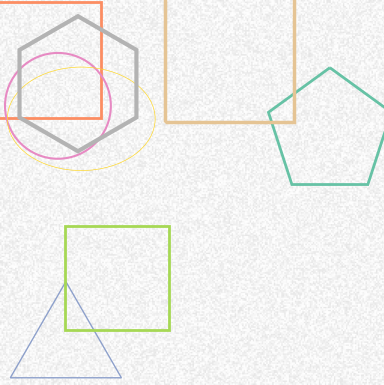[{"shape": "pentagon", "thickness": 2, "radius": 0.84, "center": [0.857, 0.656]}, {"shape": "square", "thickness": 2, "radius": 0.75, "center": [0.114, 0.844]}, {"shape": "triangle", "thickness": 1, "radius": 0.83, "center": [0.171, 0.102]}, {"shape": "circle", "thickness": 1.5, "radius": 0.69, "center": [0.15, 0.725]}, {"shape": "square", "thickness": 2, "radius": 0.67, "center": [0.304, 0.278]}, {"shape": "oval", "thickness": 0.5, "radius": 0.96, "center": [0.211, 0.691]}, {"shape": "square", "thickness": 2.5, "radius": 0.84, "center": [0.596, 0.852]}, {"shape": "hexagon", "thickness": 3, "radius": 0.88, "center": [0.203, 0.783]}]